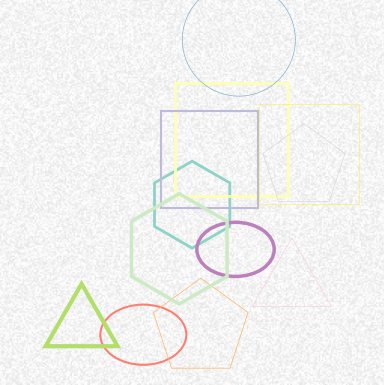[{"shape": "hexagon", "thickness": 2, "radius": 0.56, "center": [0.499, 0.468]}, {"shape": "square", "thickness": 2, "radius": 0.73, "center": [0.601, 0.638]}, {"shape": "square", "thickness": 1.5, "radius": 0.63, "center": [0.543, 0.586]}, {"shape": "oval", "thickness": 1.5, "radius": 0.56, "center": [0.372, 0.131]}, {"shape": "circle", "thickness": 0.5, "radius": 0.73, "center": [0.62, 0.897]}, {"shape": "pentagon", "thickness": 0.5, "radius": 0.65, "center": [0.521, 0.148]}, {"shape": "triangle", "thickness": 3, "radius": 0.54, "center": [0.212, 0.155]}, {"shape": "triangle", "thickness": 0.5, "radius": 0.59, "center": [0.758, 0.263]}, {"shape": "pentagon", "thickness": 0.5, "radius": 0.56, "center": [0.789, 0.567]}, {"shape": "oval", "thickness": 2.5, "radius": 0.5, "center": [0.612, 0.352]}, {"shape": "hexagon", "thickness": 2.5, "radius": 0.72, "center": [0.466, 0.354]}, {"shape": "square", "thickness": 0.5, "radius": 0.65, "center": [0.803, 0.601]}]